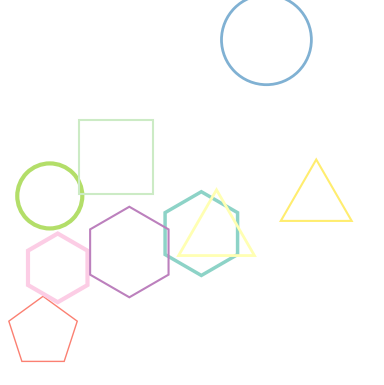[{"shape": "hexagon", "thickness": 2.5, "radius": 0.54, "center": [0.523, 0.393]}, {"shape": "triangle", "thickness": 2, "radius": 0.57, "center": [0.562, 0.393]}, {"shape": "pentagon", "thickness": 1, "radius": 0.47, "center": [0.112, 0.137]}, {"shape": "circle", "thickness": 2, "radius": 0.58, "center": [0.692, 0.897]}, {"shape": "circle", "thickness": 3, "radius": 0.42, "center": [0.129, 0.491]}, {"shape": "hexagon", "thickness": 3, "radius": 0.45, "center": [0.15, 0.304]}, {"shape": "hexagon", "thickness": 1.5, "radius": 0.59, "center": [0.336, 0.345]}, {"shape": "square", "thickness": 1.5, "radius": 0.48, "center": [0.302, 0.592]}, {"shape": "triangle", "thickness": 1.5, "radius": 0.53, "center": [0.821, 0.479]}]